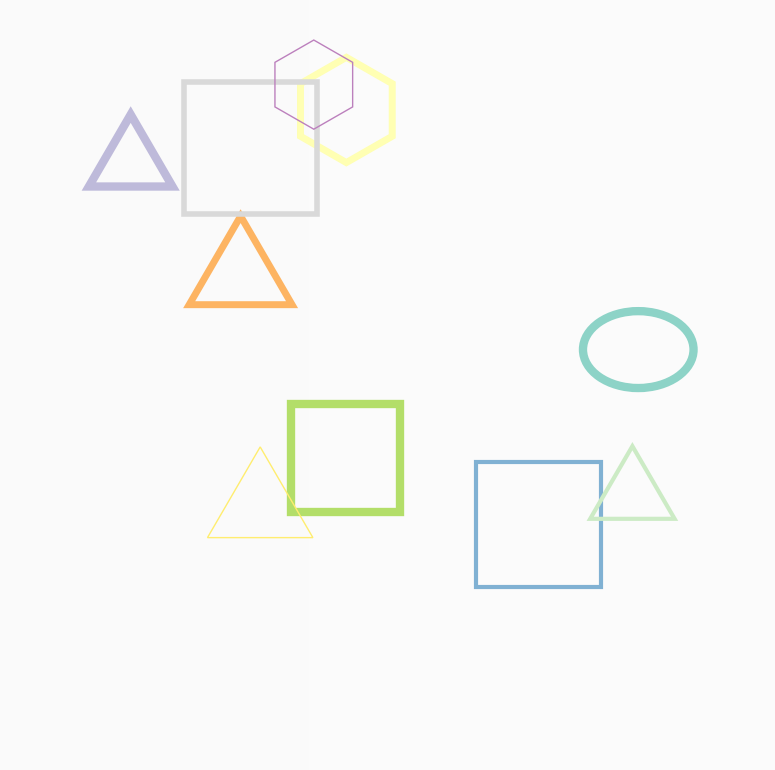[{"shape": "oval", "thickness": 3, "radius": 0.36, "center": [0.824, 0.546]}, {"shape": "hexagon", "thickness": 2.5, "radius": 0.34, "center": [0.447, 0.857]}, {"shape": "triangle", "thickness": 3, "radius": 0.31, "center": [0.169, 0.789]}, {"shape": "square", "thickness": 1.5, "radius": 0.4, "center": [0.695, 0.319]}, {"shape": "triangle", "thickness": 2.5, "radius": 0.38, "center": [0.31, 0.643]}, {"shape": "square", "thickness": 3, "radius": 0.35, "center": [0.446, 0.405]}, {"shape": "square", "thickness": 2, "radius": 0.43, "center": [0.323, 0.808]}, {"shape": "hexagon", "thickness": 0.5, "radius": 0.29, "center": [0.405, 0.89]}, {"shape": "triangle", "thickness": 1.5, "radius": 0.31, "center": [0.816, 0.358]}, {"shape": "triangle", "thickness": 0.5, "radius": 0.39, "center": [0.336, 0.341]}]